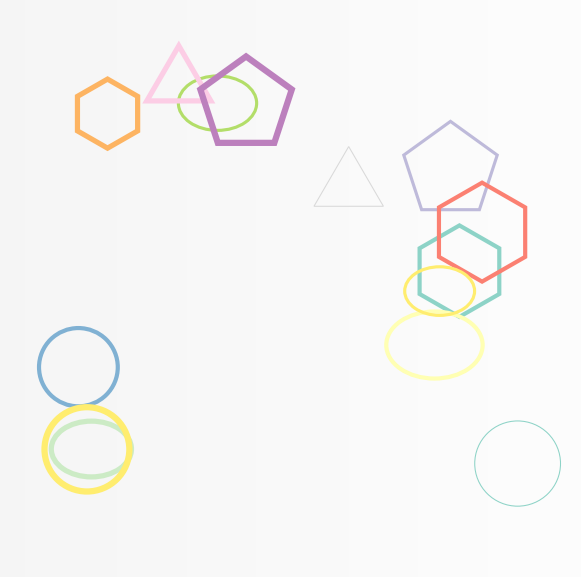[{"shape": "hexagon", "thickness": 2, "radius": 0.4, "center": [0.79, 0.53]}, {"shape": "circle", "thickness": 0.5, "radius": 0.37, "center": [0.891, 0.196]}, {"shape": "oval", "thickness": 2, "radius": 0.41, "center": [0.747, 0.402]}, {"shape": "pentagon", "thickness": 1.5, "radius": 0.42, "center": [0.775, 0.704]}, {"shape": "hexagon", "thickness": 2, "radius": 0.43, "center": [0.829, 0.597]}, {"shape": "circle", "thickness": 2, "radius": 0.34, "center": [0.135, 0.363]}, {"shape": "hexagon", "thickness": 2.5, "radius": 0.3, "center": [0.185, 0.802]}, {"shape": "oval", "thickness": 1.5, "radius": 0.34, "center": [0.374, 0.82]}, {"shape": "triangle", "thickness": 2.5, "radius": 0.32, "center": [0.308, 0.856]}, {"shape": "triangle", "thickness": 0.5, "radius": 0.34, "center": [0.6, 0.676]}, {"shape": "pentagon", "thickness": 3, "radius": 0.41, "center": [0.423, 0.819]}, {"shape": "oval", "thickness": 2.5, "radius": 0.34, "center": [0.157, 0.222]}, {"shape": "circle", "thickness": 3, "radius": 0.36, "center": [0.15, 0.221]}, {"shape": "oval", "thickness": 1.5, "radius": 0.3, "center": [0.756, 0.495]}]